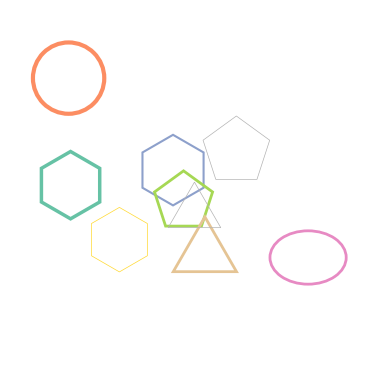[{"shape": "hexagon", "thickness": 2.5, "radius": 0.44, "center": [0.183, 0.519]}, {"shape": "circle", "thickness": 3, "radius": 0.46, "center": [0.178, 0.797]}, {"shape": "hexagon", "thickness": 1.5, "radius": 0.46, "center": [0.449, 0.558]}, {"shape": "oval", "thickness": 2, "radius": 0.5, "center": [0.8, 0.331]}, {"shape": "pentagon", "thickness": 2, "radius": 0.4, "center": [0.477, 0.477]}, {"shape": "hexagon", "thickness": 0.5, "radius": 0.42, "center": [0.31, 0.378]}, {"shape": "triangle", "thickness": 2, "radius": 0.47, "center": [0.532, 0.342]}, {"shape": "triangle", "thickness": 0.5, "radius": 0.39, "center": [0.505, 0.448]}, {"shape": "pentagon", "thickness": 0.5, "radius": 0.45, "center": [0.614, 0.608]}]